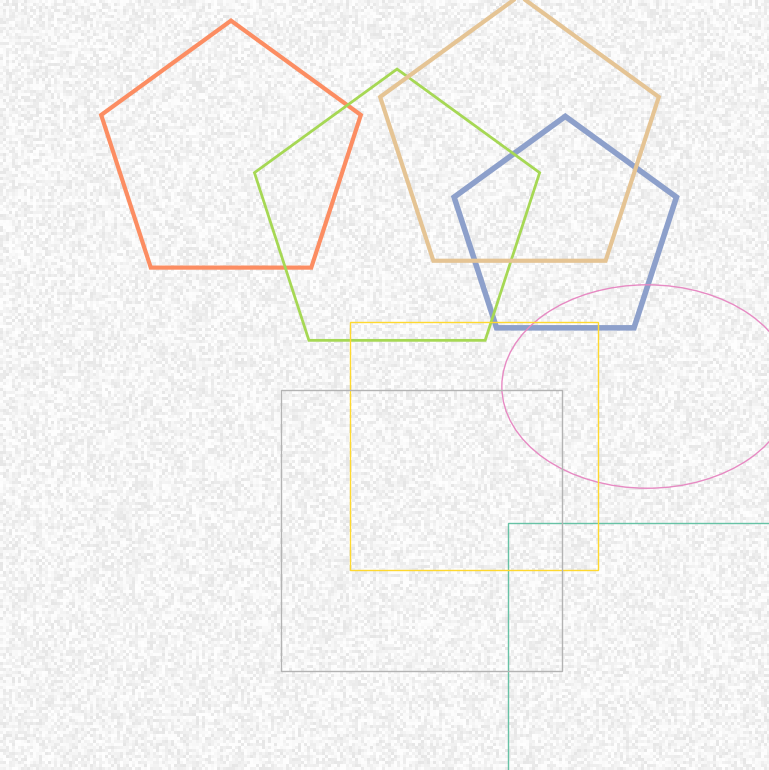[{"shape": "square", "thickness": 0.5, "radius": 0.86, "center": [0.832, 0.15]}, {"shape": "pentagon", "thickness": 1.5, "radius": 0.89, "center": [0.3, 0.796]}, {"shape": "pentagon", "thickness": 2, "radius": 0.76, "center": [0.734, 0.697]}, {"shape": "oval", "thickness": 0.5, "radius": 0.94, "center": [0.84, 0.498]}, {"shape": "pentagon", "thickness": 1, "radius": 0.97, "center": [0.516, 0.716]}, {"shape": "square", "thickness": 0.5, "radius": 0.8, "center": [0.616, 0.421]}, {"shape": "pentagon", "thickness": 1.5, "radius": 0.95, "center": [0.675, 0.815]}, {"shape": "square", "thickness": 0.5, "radius": 0.91, "center": [0.547, 0.312]}]